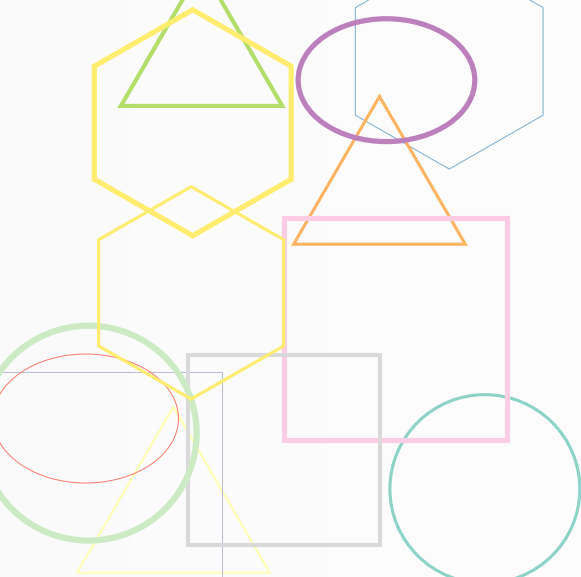[{"shape": "circle", "thickness": 1.5, "radius": 0.82, "center": [0.834, 0.152]}, {"shape": "triangle", "thickness": 1, "radius": 0.96, "center": [0.298, 0.103]}, {"shape": "square", "thickness": 0.5, "radius": 0.98, "center": [0.187, 0.159]}, {"shape": "oval", "thickness": 0.5, "radius": 0.8, "center": [0.148, 0.274]}, {"shape": "hexagon", "thickness": 0.5, "radius": 0.93, "center": [0.773, 0.893]}, {"shape": "triangle", "thickness": 1.5, "radius": 0.85, "center": [0.653, 0.662]}, {"shape": "triangle", "thickness": 2, "radius": 0.8, "center": [0.347, 0.896]}, {"shape": "square", "thickness": 2.5, "radius": 0.96, "center": [0.681, 0.43]}, {"shape": "square", "thickness": 2, "radius": 0.82, "center": [0.488, 0.22]}, {"shape": "oval", "thickness": 2.5, "radius": 0.76, "center": [0.665, 0.86]}, {"shape": "circle", "thickness": 3, "radius": 0.93, "center": [0.152, 0.249]}, {"shape": "hexagon", "thickness": 2.5, "radius": 0.98, "center": [0.332, 0.787]}, {"shape": "hexagon", "thickness": 1.5, "radius": 0.92, "center": [0.329, 0.492]}]